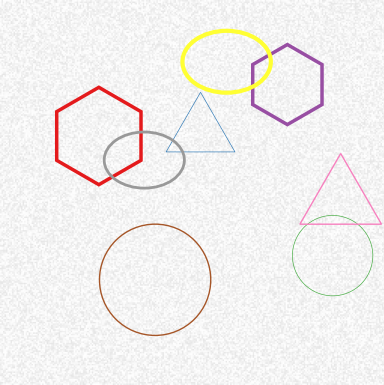[{"shape": "hexagon", "thickness": 2.5, "radius": 0.63, "center": [0.257, 0.647]}, {"shape": "triangle", "thickness": 0.5, "radius": 0.52, "center": [0.521, 0.657]}, {"shape": "circle", "thickness": 0.5, "radius": 0.52, "center": [0.864, 0.336]}, {"shape": "hexagon", "thickness": 2.5, "radius": 0.52, "center": [0.746, 0.78]}, {"shape": "oval", "thickness": 3, "radius": 0.57, "center": [0.589, 0.84]}, {"shape": "circle", "thickness": 1, "radius": 0.72, "center": [0.403, 0.273]}, {"shape": "triangle", "thickness": 1, "radius": 0.61, "center": [0.885, 0.479]}, {"shape": "oval", "thickness": 2, "radius": 0.52, "center": [0.375, 0.584]}]